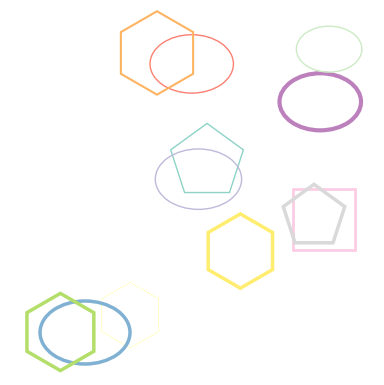[{"shape": "pentagon", "thickness": 1, "radius": 0.5, "center": [0.538, 0.58]}, {"shape": "hexagon", "thickness": 0.5, "radius": 0.43, "center": [0.338, 0.181]}, {"shape": "oval", "thickness": 1, "radius": 0.56, "center": [0.515, 0.535]}, {"shape": "oval", "thickness": 1, "radius": 0.54, "center": [0.498, 0.834]}, {"shape": "oval", "thickness": 2.5, "radius": 0.58, "center": [0.221, 0.136]}, {"shape": "hexagon", "thickness": 1.5, "radius": 0.54, "center": [0.408, 0.862]}, {"shape": "hexagon", "thickness": 2.5, "radius": 0.5, "center": [0.157, 0.138]}, {"shape": "square", "thickness": 2, "radius": 0.4, "center": [0.841, 0.43]}, {"shape": "pentagon", "thickness": 2.5, "radius": 0.42, "center": [0.816, 0.437]}, {"shape": "oval", "thickness": 3, "radius": 0.53, "center": [0.832, 0.736]}, {"shape": "oval", "thickness": 1, "radius": 0.43, "center": [0.855, 0.872]}, {"shape": "hexagon", "thickness": 2.5, "radius": 0.48, "center": [0.624, 0.348]}]